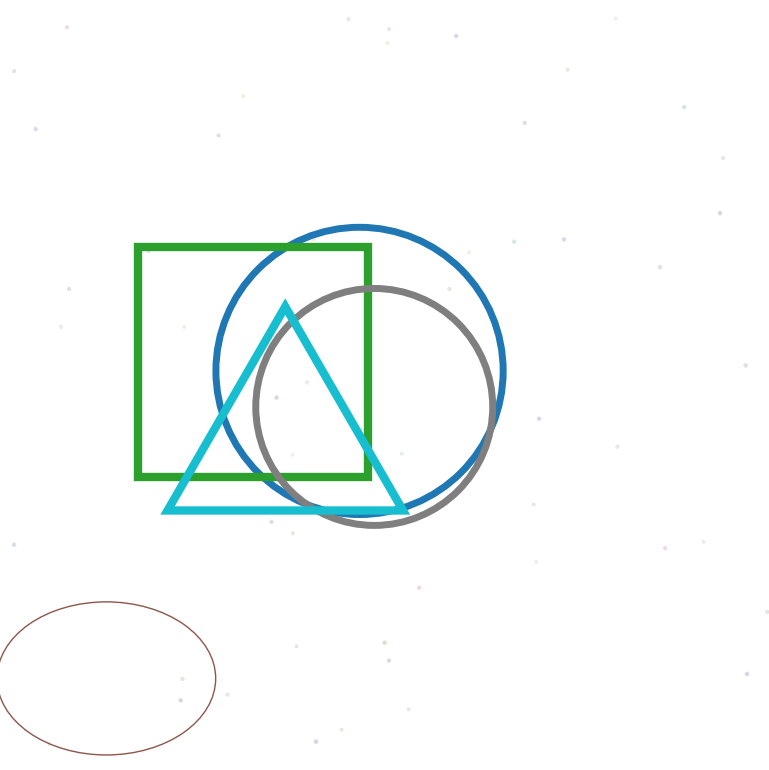[{"shape": "circle", "thickness": 2.5, "radius": 0.93, "center": [0.467, 0.518]}, {"shape": "square", "thickness": 3, "radius": 0.75, "center": [0.329, 0.53]}, {"shape": "oval", "thickness": 0.5, "radius": 0.71, "center": [0.138, 0.119]}, {"shape": "circle", "thickness": 2.5, "radius": 0.77, "center": [0.486, 0.472]}, {"shape": "triangle", "thickness": 3, "radius": 0.88, "center": [0.37, 0.425]}]